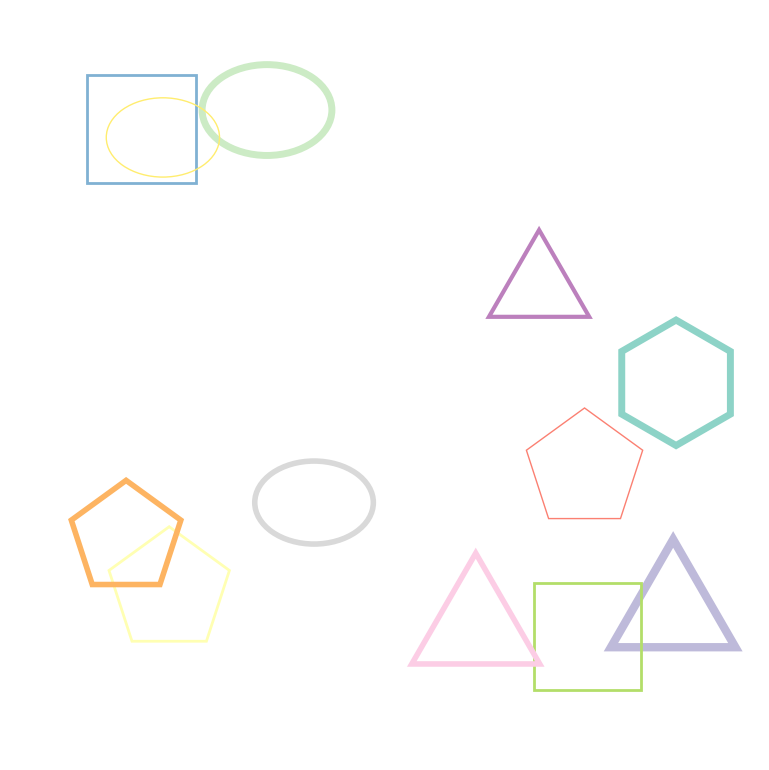[{"shape": "hexagon", "thickness": 2.5, "radius": 0.41, "center": [0.878, 0.503]}, {"shape": "pentagon", "thickness": 1, "radius": 0.41, "center": [0.22, 0.234]}, {"shape": "triangle", "thickness": 3, "radius": 0.47, "center": [0.874, 0.206]}, {"shape": "pentagon", "thickness": 0.5, "radius": 0.4, "center": [0.759, 0.391]}, {"shape": "square", "thickness": 1, "radius": 0.35, "center": [0.184, 0.832]}, {"shape": "pentagon", "thickness": 2, "radius": 0.37, "center": [0.164, 0.301]}, {"shape": "square", "thickness": 1, "radius": 0.35, "center": [0.763, 0.173]}, {"shape": "triangle", "thickness": 2, "radius": 0.48, "center": [0.618, 0.186]}, {"shape": "oval", "thickness": 2, "radius": 0.38, "center": [0.408, 0.347]}, {"shape": "triangle", "thickness": 1.5, "radius": 0.38, "center": [0.7, 0.626]}, {"shape": "oval", "thickness": 2.5, "radius": 0.42, "center": [0.347, 0.857]}, {"shape": "oval", "thickness": 0.5, "radius": 0.37, "center": [0.212, 0.822]}]